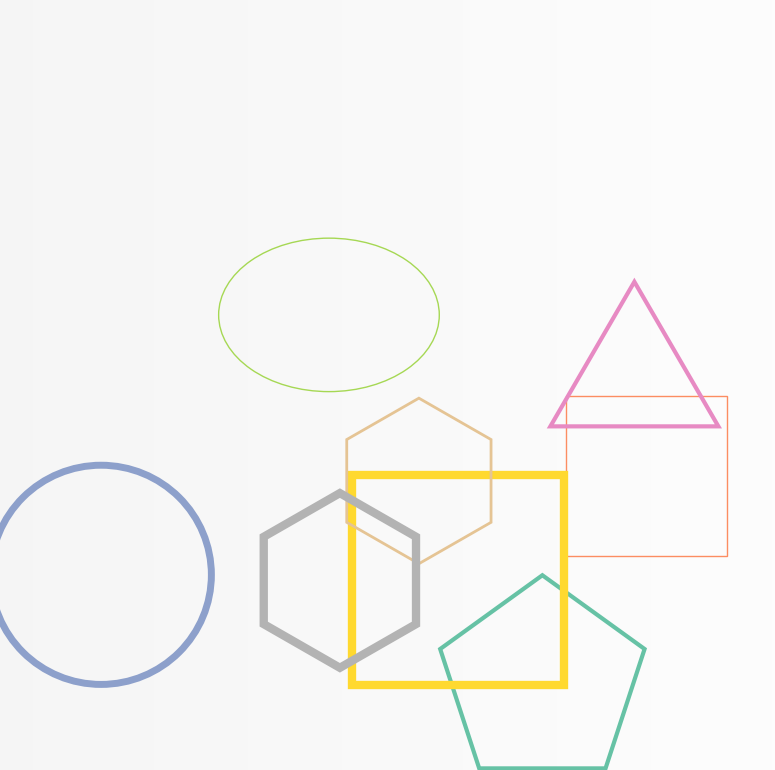[{"shape": "pentagon", "thickness": 1.5, "radius": 0.69, "center": [0.7, 0.114]}, {"shape": "square", "thickness": 0.5, "radius": 0.52, "center": [0.834, 0.382]}, {"shape": "circle", "thickness": 2.5, "radius": 0.71, "center": [0.13, 0.253]}, {"shape": "triangle", "thickness": 1.5, "radius": 0.63, "center": [0.819, 0.509]}, {"shape": "oval", "thickness": 0.5, "radius": 0.71, "center": [0.424, 0.591]}, {"shape": "square", "thickness": 3, "radius": 0.68, "center": [0.591, 0.247]}, {"shape": "hexagon", "thickness": 1, "radius": 0.54, "center": [0.541, 0.375]}, {"shape": "hexagon", "thickness": 3, "radius": 0.57, "center": [0.439, 0.246]}]